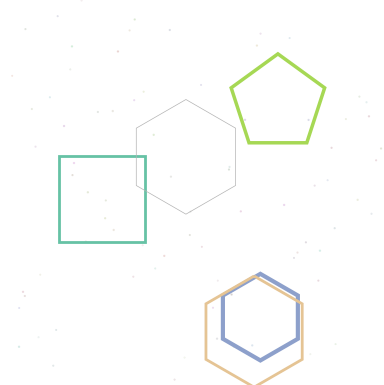[{"shape": "square", "thickness": 2, "radius": 0.56, "center": [0.265, 0.483]}, {"shape": "hexagon", "thickness": 3, "radius": 0.56, "center": [0.676, 0.176]}, {"shape": "pentagon", "thickness": 2.5, "radius": 0.64, "center": [0.722, 0.732]}, {"shape": "hexagon", "thickness": 2, "radius": 0.72, "center": [0.66, 0.139]}, {"shape": "hexagon", "thickness": 0.5, "radius": 0.74, "center": [0.483, 0.593]}]